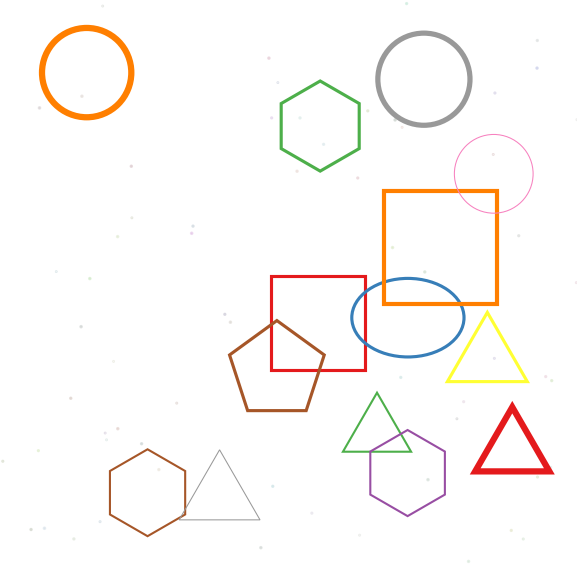[{"shape": "triangle", "thickness": 3, "radius": 0.37, "center": [0.887, 0.22]}, {"shape": "square", "thickness": 1.5, "radius": 0.41, "center": [0.551, 0.44]}, {"shape": "oval", "thickness": 1.5, "radius": 0.49, "center": [0.706, 0.449]}, {"shape": "hexagon", "thickness": 1.5, "radius": 0.39, "center": [0.554, 0.781]}, {"shape": "triangle", "thickness": 1, "radius": 0.34, "center": [0.653, 0.251]}, {"shape": "hexagon", "thickness": 1, "radius": 0.37, "center": [0.706, 0.18]}, {"shape": "square", "thickness": 2, "radius": 0.49, "center": [0.763, 0.571]}, {"shape": "circle", "thickness": 3, "radius": 0.39, "center": [0.15, 0.873]}, {"shape": "triangle", "thickness": 1.5, "radius": 0.4, "center": [0.844, 0.378]}, {"shape": "pentagon", "thickness": 1.5, "radius": 0.43, "center": [0.479, 0.358]}, {"shape": "hexagon", "thickness": 1, "radius": 0.38, "center": [0.256, 0.146]}, {"shape": "circle", "thickness": 0.5, "radius": 0.34, "center": [0.855, 0.698]}, {"shape": "circle", "thickness": 2.5, "radius": 0.4, "center": [0.734, 0.862]}, {"shape": "triangle", "thickness": 0.5, "radius": 0.4, "center": [0.38, 0.139]}]